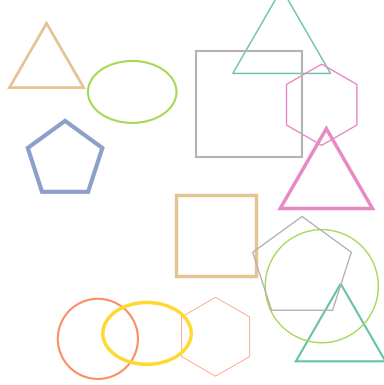[{"shape": "triangle", "thickness": 1.5, "radius": 0.67, "center": [0.885, 0.129]}, {"shape": "triangle", "thickness": 1, "radius": 0.73, "center": [0.732, 0.883]}, {"shape": "circle", "thickness": 1.5, "radius": 0.52, "center": [0.254, 0.12]}, {"shape": "hexagon", "thickness": 0.5, "radius": 0.51, "center": [0.56, 0.125]}, {"shape": "pentagon", "thickness": 3, "radius": 0.51, "center": [0.169, 0.584]}, {"shape": "hexagon", "thickness": 1, "radius": 0.53, "center": [0.836, 0.728]}, {"shape": "triangle", "thickness": 2.5, "radius": 0.69, "center": [0.848, 0.528]}, {"shape": "oval", "thickness": 1.5, "radius": 0.58, "center": [0.343, 0.761]}, {"shape": "circle", "thickness": 1, "radius": 0.73, "center": [0.836, 0.257]}, {"shape": "oval", "thickness": 2.5, "radius": 0.57, "center": [0.382, 0.134]}, {"shape": "triangle", "thickness": 2, "radius": 0.56, "center": [0.121, 0.828]}, {"shape": "square", "thickness": 2.5, "radius": 0.52, "center": [0.561, 0.388]}, {"shape": "square", "thickness": 1.5, "radius": 0.69, "center": [0.647, 0.73]}, {"shape": "pentagon", "thickness": 1, "radius": 0.67, "center": [0.784, 0.303]}]